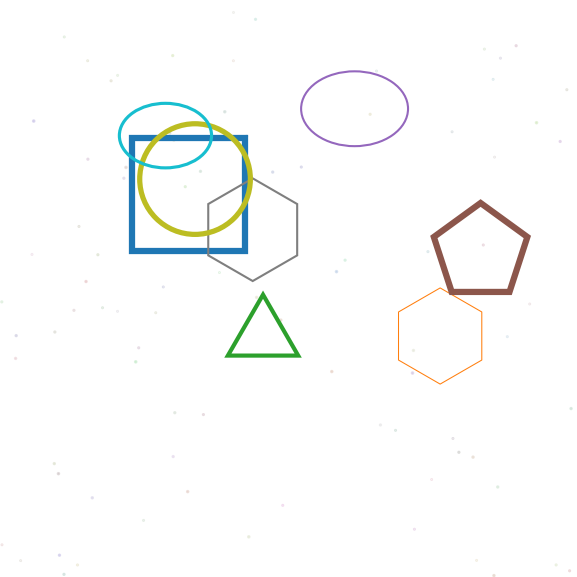[{"shape": "square", "thickness": 3, "radius": 0.49, "center": [0.327, 0.662]}, {"shape": "hexagon", "thickness": 0.5, "radius": 0.42, "center": [0.762, 0.417]}, {"shape": "triangle", "thickness": 2, "radius": 0.35, "center": [0.455, 0.419]}, {"shape": "oval", "thickness": 1, "radius": 0.46, "center": [0.614, 0.811]}, {"shape": "pentagon", "thickness": 3, "radius": 0.43, "center": [0.832, 0.562]}, {"shape": "hexagon", "thickness": 1, "radius": 0.44, "center": [0.438, 0.601]}, {"shape": "circle", "thickness": 2.5, "radius": 0.48, "center": [0.338, 0.689]}, {"shape": "oval", "thickness": 1.5, "radius": 0.4, "center": [0.287, 0.764]}]